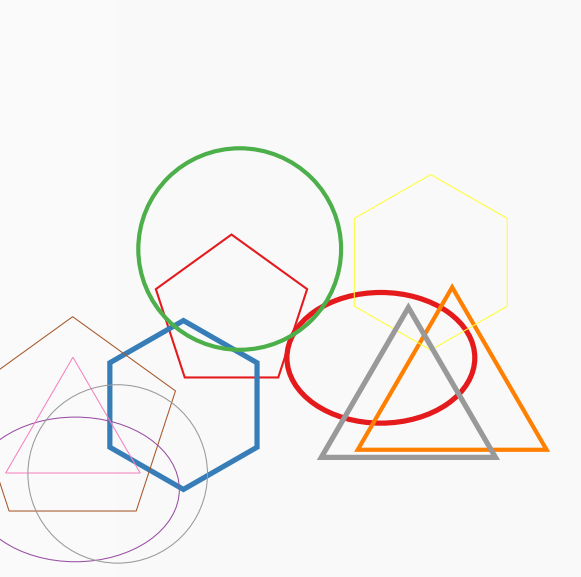[{"shape": "oval", "thickness": 2.5, "radius": 0.81, "center": [0.655, 0.38]}, {"shape": "pentagon", "thickness": 1, "radius": 0.68, "center": [0.398, 0.456]}, {"shape": "hexagon", "thickness": 2.5, "radius": 0.73, "center": [0.316, 0.298]}, {"shape": "circle", "thickness": 2, "radius": 0.87, "center": [0.412, 0.568]}, {"shape": "oval", "thickness": 0.5, "radius": 0.89, "center": [0.13, 0.152]}, {"shape": "triangle", "thickness": 2, "radius": 0.94, "center": [0.778, 0.314]}, {"shape": "hexagon", "thickness": 0.5, "radius": 0.76, "center": [0.741, 0.545]}, {"shape": "pentagon", "thickness": 0.5, "radius": 0.93, "center": [0.125, 0.265]}, {"shape": "triangle", "thickness": 0.5, "radius": 0.67, "center": [0.125, 0.247]}, {"shape": "triangle", "thickness": 2.5, "radius": 0.87, "center": [0.703, 0.294]}, {"shape": "circle", "thickness": 0.5, "radius": 0.77, "center": [0.202, 0.178]}]